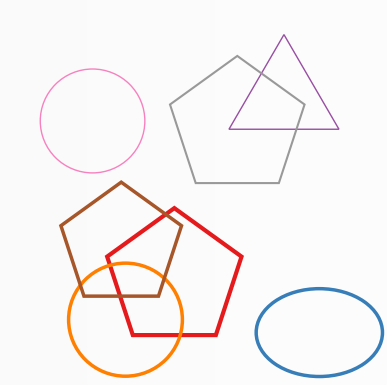[{"shape": "pentagon", "thickness": 3, "radius": 0.91, "center": [0.45, 0.277]}, {"shape": "oval", "thickness": 2.5, "radius": 0.81, "center": [0.824, 0.136]}, {"shape": "triangle", "thickness": 1, "radius": 0.82, "center": [0.733, 0.746]}, {"shape": "circle", "thickness": 2.5, "radius": 0.73, "center": [0.324, 0.17]}, {"shape": "pentagon", "thickness": 2.5, "radius": 0.82, "center": [0.313, 0.363]}, {"shape": "circle", "thickness": 1, "radius": 0.67, "center": [0.239, 0.686]}, {"shape": "pentagon", "thickness": 1.5, "radius": 0.91, "center": [0.612, 0.672]}]